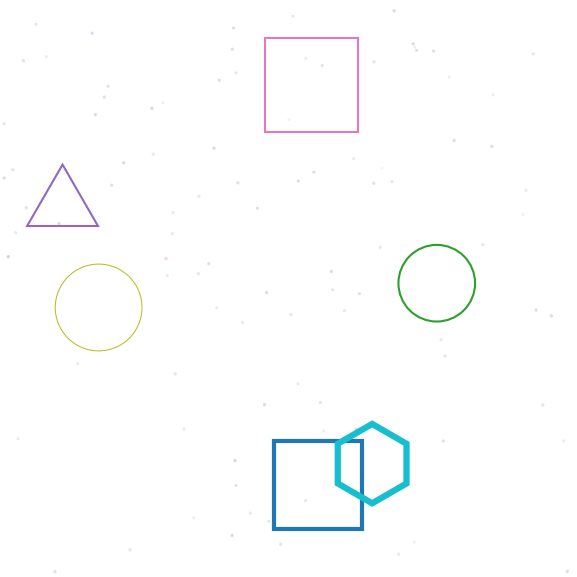[{"shape": "square", "thickness": 2, "radius": 0.38, "center": [0.55, 0.159]}, {"shape": "circle", "thickness": 1, "radius": 0.33, "center": [0.756, 0.509]}, {"shape": "triangle", "thickness": 1, "radius": 0.35, "center": [0.108, 0.643]}, {"shape": "square", "thickness": 1, "radius": 0.41, "center": [0.54, 0.852]}, {"shape": "circle", "thickness": 0.5, "radius": 0.38, "center": [0.171, 0.467]}, {"shape": "hexagon", "thickness": 3, "radius": 0.34, "center": [0.644, 0.196]}]